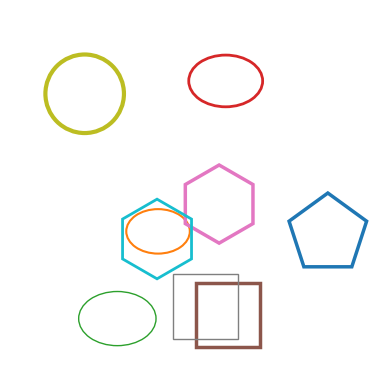[{"shape": "pentagon", "thickness": 2.5, "radius": 0.53, "center": [0.852, 0.393]}, {"shape": "oval", "thickness": 1.5, "radius": 0.41, "center": [0.411, 0.399]}, {"shape": "oval", "thickness": 1, "radius": 0.5, "center": [0.305, 0.173]}, {"shape": "oval", "thickness": 2, "radius": 0.48, "center": [0.586, 0.79]}, {"shape": "square", "thickness": 2.5, "radius": 0.42, "center": [0.592, 0.181]}, {"shape": "hexagon", "thickness": 2.5, "radius": 0.51, "center": [0.569, 0.47]}, {"shape": "square", "thickness": 1, "radius": 0.42, "center": [0.534, 0.204]}, {"shape": "circle", "thickness": 3, "radius": 0.51, "center": [0.22, 0.756]}, {"shape": "hexagon", "thickness": 2, "radius": 0.52, "center": [0.408, 0.379]}]